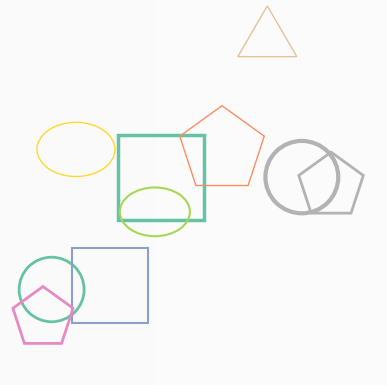[{"shape": "circle", "thickness": 2, "radius": 0.42, "center": [0.133, 0.248]}, {"shape": "square", "thickness": 2.5, "radius": 0.55, "center": [0.416, 0.54]}, {"shape": "pentagon", "thickness": 1, "radius": 0.57, "center": [0.573, 0.611]}, {"shape": "square", "thickness": 1.5, "radius": 0.49, "center": [0.284, 0.258]}, {"shape": "pentagon", "thickness": 2, "radius": 0.41, "center": [0.111, 0.174]}, {"shape": "oval", "thickness": 1.5, "radius": 0.45, "center": [0.4, 0.45]}, {"shape": "oval", "thickness": 1, "radius": 0.5, "center": [0.196, 0.612]}, {"shape": "triangle", "thickness": 1, "radius": 0.44, "center": [0.69, 0.897]}, {"shape": "pentagon", "thickness": 2, "radius": 0.44, "center": [0.854, 0.517]}, {"shape": "circle", "thickness": 3, "radius": 0.47, "center": [0.779, 0.54]}]